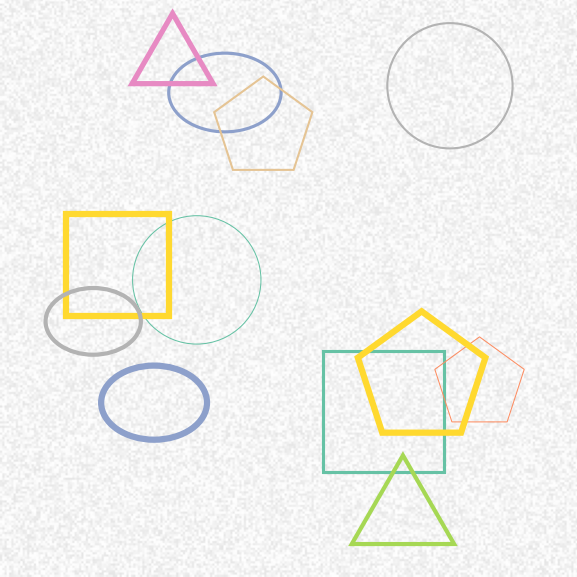[{"shape": "circle", "thickness": 0.5, "radius": 0.56, "center": [0.341, 0.514]}, {"shape": "square", "thickness": 1.5, "radius": 0.52, "center": [0.664, 0.286]}, {"shape": "pentagon", "thickness": 0.5, "radius": 0.41, "center": [0.83, 0.334]}, {"shape": "oval", "thickness": 1.5, "radius": 0.49, "center": [0.389, 0.839]}, {"shape": "oval", "thickness": 3, "radius": 0.46, "center": [0.267, 0.302]}, {"shape": "triangle", "thickness": 2.5, "radius": 0.4, "center": [0.299, 0.895]}, {"shape": "triangle", "thickness": 2, "radius": 0.51, "center": [0.698, 0.108]}, {"shape": "square", "thickness": 3, "radius": 0.44, "center": [0.203, 0.54]}, {"shape": "pentagon", "thickness": 3, "radius": 0.58, "center": [0.73, 0.344]}, {"shape": "pentagon", "thickness": 1, "radius": 0.45, "center": [0.456, 0.777]}, {"shape": "circle", "thickness": 1, "radius": 0.54, "center": [0.779, 0.851]}, {"shape": "oval", "thickness": 2, "radius": 0.41, "center": [0.161, 0.443]}]